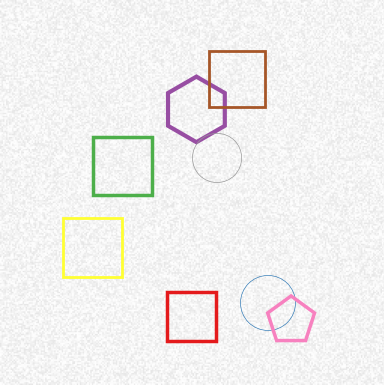[{"shape": "square", "thickness": 2.5, "radius": 0.32, "center": [0.498, 0.178]}, {"shape": "circle", "thickness": 0.5, "radius": 0.36, "center": [0.696, 0.213]}, {"shape": "square", "thickness": 2.5, "radius": 0.38, "center": [0.318, 0.569]}, {"shape": "hexagon", "thickness": 3, "radius": 0.43, "center": [0.51, 0.716]}, {"shape": "square", "thickness": 2, "radius": 0.38, "center": [0.241, 0.357]}, {"shape": "square", "thickness": 2, "radius": 0.36, "center": [0.615, 0.795]}, {"shape": "pentagon", "thickness": 2.5, "radius": 0.32, "center": [0.756, 0.167]}, {"shape": "circle", "thickness": 0.5, "radius": 0.32, "center": [0.564, 0.59]}]